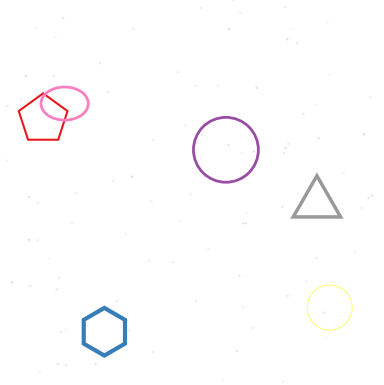[{"shape": "pentagon", "thickness": 1.5, "radius": 0.33, "center": [0.112, 0.691]}, {"shape": "hexagon", "thickness": 3, "radius": 0.31, "center": [0.271, 0.138]}, {"shape": "circle", "thickness": 2, "radius": 0.42, "center": [0.587, 0.611]}, {"shape": "circle", "thickness": 0.5, "radius": 0.29, "center": [0.856, 0.201]}, {"shape": "oval", "thickness": 2, "radius": 0.31, "center": [0.168, 0.731]}, {"shape": "triangle", "thickness": 2.5, "radius": 0.36, "center": [0.823, 0.472]}]